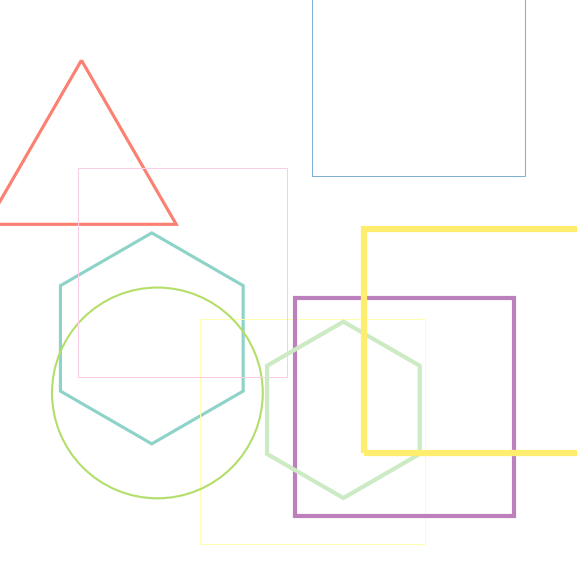[{"shape": "hexagon", "thickness": 1.5, "radius": 0.91, "center": [0.263, 0.413]}, {"shape": "square", "thickness": 0.5, "radius": 0.97, "center": [0.541, 0.252]}, {"shape": "triangle", "thickness": 1.5, "radius": 0.95, "center": [0.141, 0.705]}, {"shape": "square", "thickness": 0.5, "radius": 0.92, "center": [0.725, 0.879]}, {"shape": "circle", "thickness": 1, "radius": 0.91, "center": [0.273, 0.319]}, {"shape": "square", "thickness": 0.5, "radius": 0.9, "center": [0.316, 0.527]}, {"shape": "square", "thickness": 2, "radius": 0.94, "center": [0.701, 0.294]}, {"shape": "hexagon", "thickness": 2, "radius": 0.76, "center": [0.595, 0.289]}, {"shape": "square", "thickness": 3, "radius": 0.97, "center": [0.825, 0.409]}]